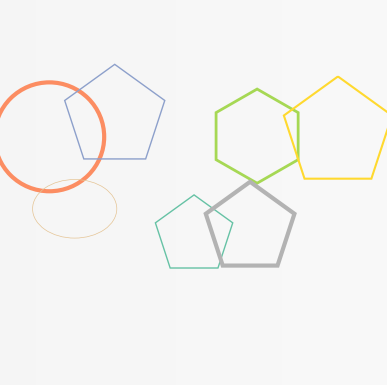[{"shape": "pentagon", "thickness": 1, "radius": 0.52, "center": [0.501, 0.389]}, {"shape": "circle", "thickness": 3, "radius": 0.71, "center": [0.127, 0.645]}, {"shape": "pentagon", "thickness": 1, "radius": 0.68, "center": [0.296, 0.697]}, {"shape": "hexagon", "thickness": 2, "radius": 0.61, "center": [0.664, 0.646]}, {"shape": "pentagon", "thickness": 1.5, "radius": 0.73, "center": [0.872, 0.655]}, {"shape": "oval", "thickness": 0.5, "radius": 0.54, "center": [0.193, 0.458]}, {"shape": "pentagon", "thickness": 3, "radius": 0.6, "center": [0.645, 0.408]}]